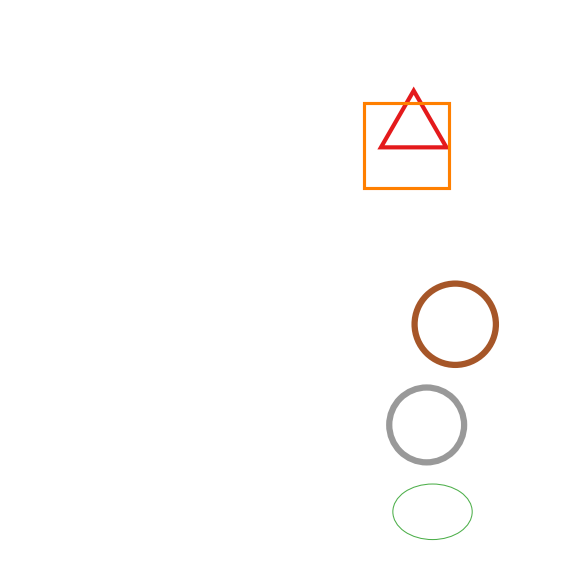[{"shape": "triangle", "thickness": 2, "radius": 0.33, "center": [0.716, 0.777]}, {"shape": "oval", "thickness": 0.5, "radius": 0.34, "center": [0.749, 0.113]}, {"shape": "square", "thickness": 1.5, "radius": 0.37, "center": [0.704, 0.747]}, {"shape": "circle", "thickness": 3, "radius": 0.35, "center": [0.788, 0.438]}, {"shape": "circle", "thickness": 3, "radius": 0.32, "center": [0.739, 0.263]}]